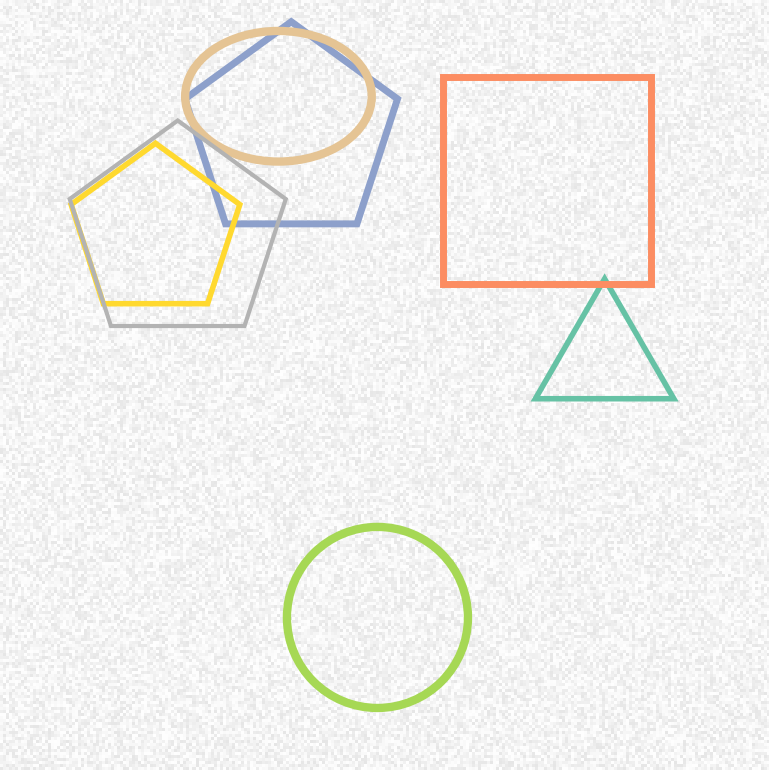[{"shape": "triangle", "thickness": 2, "radius": 0.52, "center": [0.785, 0.534]}, {"shape": "square", "thickness": 2.5, "radius": 0.67, "center": [0.71, 0.766]}, {"shape": "pentagon", "thickness": 2.5, "radius": 0.73, "center": [0.378, 0.827]}, {"shape": "circle", "thickness": 3, "radius": 0.59, "center": [0.49, 0.198]}, {"shape": "pentagon", "thickness": 2, "radius": 0.58, "center": [0.202, 0.699]}, {"shape": "oval", "thickness": 3, "radius": 0.61, "center": [0.362, 0.875]}, {"shape": "pentagon", "thickness": 1.5, "radius": 0.74, "center": [0.231, 0.696]}]